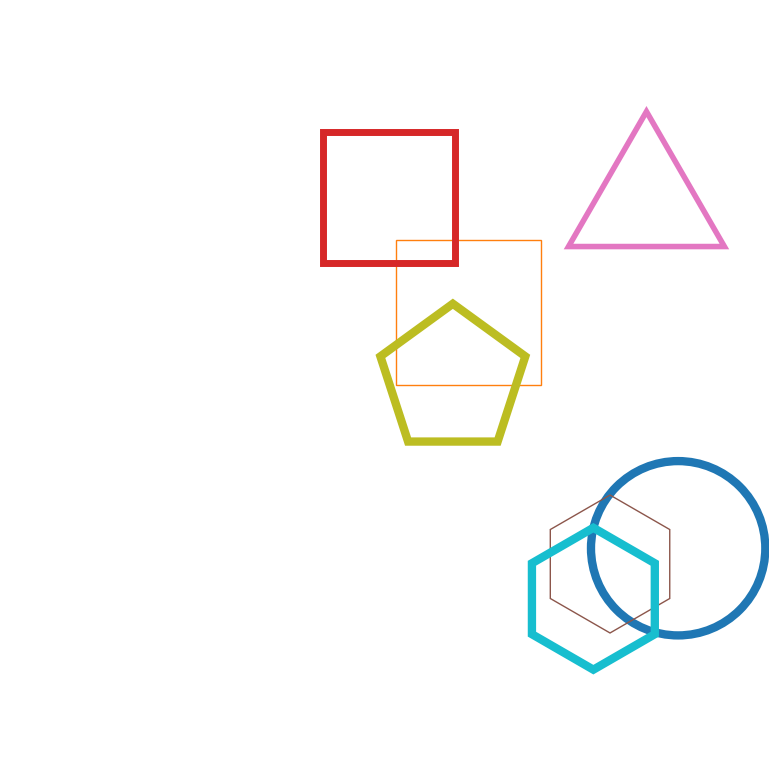[{"shape": "circle", "thickness": 3, "radius": 0.57, "center": [0.881, 0.288]}, {"shape": "square", "thickness": 0.5, "radius": 0.47, "center": [0.609, 0.594]}, {"shape": "square", "thickness": 2.5, "radius": 0.43, "center": [0.505, 0.743]}, {"shape": "hexagon", "thickness": 0.5, "radius": 0.45, "center": [0.792, 0.268]}, {"shape": "triangle", "thickness": 2, "radius": 0.58, "center": [0.84, 0.738]}, {"shape": "pentagon", "thickness": 3, "radius": 0.49, "center": [0.588, 0.507]}, {"shape": "hexagon", "thickness": 3, "radius": 0.46, "center": [0.771, 0.222]}]